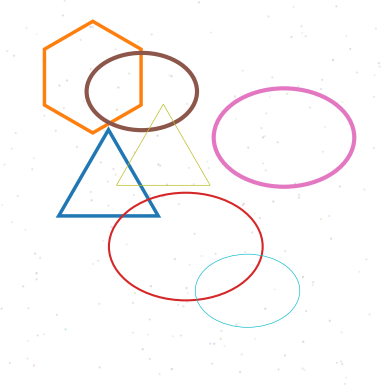[{"shape": "triangle", "thickness": 2.5, "radius": 0.75, "center": [0.282, 0.514]}, {"shape": "hexagon", "thickness": 2.5, "radius": 0.72, "center": [0.241, 0.8]}, {"shape": "oval", "thickness": 1.5, "radius": 1.0, "center": [0.483, 0.36]}, {"shape": "oval", "thickness": 3, "radius": 0.72, "center": [0.368, 0.762]}, {"shape": "oval", "thickness": 3, "radius": 0.91, "center": [0.738, 0.643]}, {"shape": "triangle", "thickness": 0.5, "radius": 0.7, "center": [0.424, 0.589]}, {"shape": "oval", "thickness": 0.5, "radius": 0.68, "center": [0.643, 0.245]}]